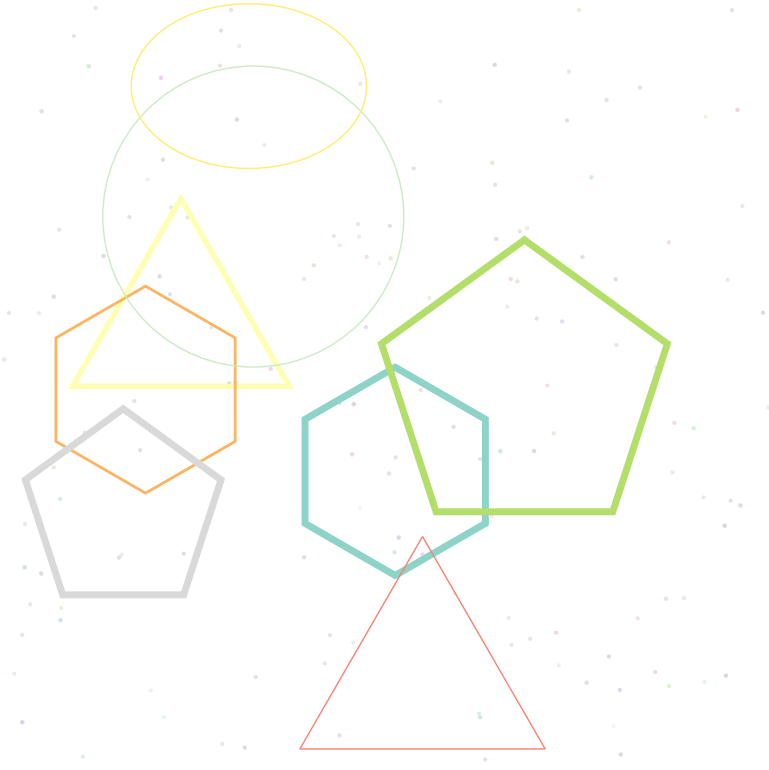[{"shape": "hexagon", "thickness": 2.5, "radius": 0.68, "center": [0.513, 0.388]}, {"shape": "triangle", "thickness": 2, "radius": 0.81, "center": [0.235, 0.58]}, {"shape": "triangle", "thickness": 0.5, "radius": 0.92, "center": [0.549, 0.119]}, {"shape": "hexagon", "thickness": 1, "radius": 0.67, "center": [0.189, 0.494]}, {"shape": "pentagon", "thickness": 2.5, "radius": 0.98, "center": [0.681, 0.493]}, {"shape": "pentagon", "thickness": 2.5, "radius": 0.67, "center": [0.16, 0.336]}, {"shape": "circle", "thickness": 0.5, "radius": 0.98, "center": [0.329, 0.719]}, {"shape": "oval", "thickness": 0.5, "radius": 0.76, "center": [0.323, 0.888]}]